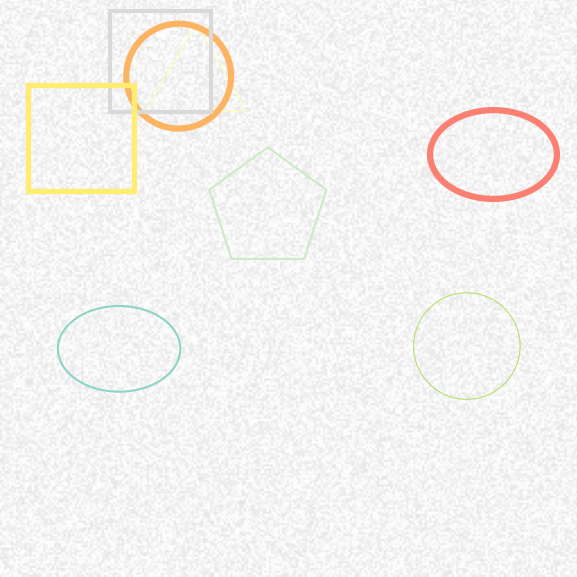[{"shape": "oval", "thickness": 1, "radius": 0.53, "center": [0.206, 0.395]}, {"shape": "triangle", "thickness": 0.5, "radius": 0.5, "center": [0.34, 0.858]}, {"shape": "oval", "thickness": 3, "radius": 0.55, "center": [0.855, 0.732]}, {"shape": "circle", "thickness": 3, "radius": 0.45, "center": [0.309, 0.867]}, {"shape": "circle", "thickness": 0.5, "radius": 0.46, "center": [0.808, 0.4]}, {"shape": "square", "thickness": 2, "radius": 0.44, "center": [0.278, 0.892]}, {"shape": "pentagon", "thickness": 1, "radius": 0.53, "center": [0.464, 0.637]}, {"shape": "square", "thickness": 2.5, "radius": 0.46, "center": [0.14, 0.761]}]